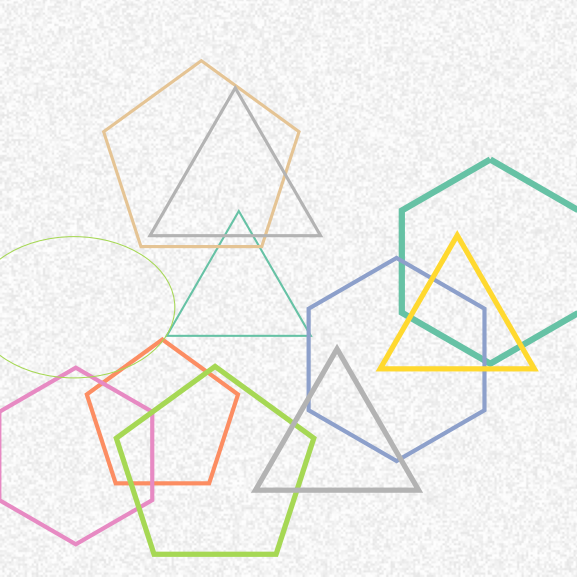[{"shape": "hexagon", "thickness": 3, "radius": 0.88, "center": [0.849, 0.546]}, {"shape": "triangle", "thickness": 1, "radius": 0.72, "center": [0.414, 0.49]}, {"shape": "pentagon", "thickness": 2, "radius": 0.69, "center": [0.281, 0.274]}, {"shape": "hexagon", "thickness": 2, "radius": 0.88, "center": [0.687, 0.377]}, {"shape": "hexagon", "thickness": 2, "radius": 0.76, "center": [0.131, 0.21]}, {"shape": "pentagon", "thickness": 2.5, "radius": 0.9, "center": [0.372, 0.185]}, {"shape": "oval", "thickness": 0.5, "radius": 0.87, "center": [0.128, 0.467]}, {"shape": "triangle", "thickness": 2.5, "radius": 0.77, "center": [0.792, 0.438]}, {"shape": "pentagon", "thickness": 1.5, "radius": 0.89, "center": [0.349, 0.716]}, {"shape": "triangle", "thickness": 1.5, "radius": 0.85, "center": [0.407, 0.676]}, {"shape": "triangle", "thickness": 2.5, "radius": 0.82, "center": [0.584, 0.232]}]